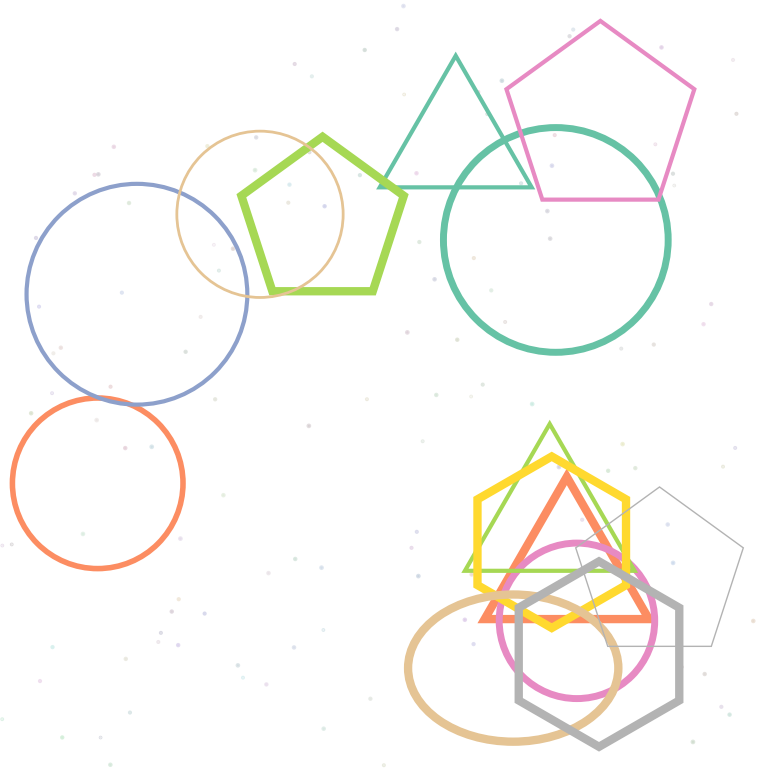[{"shape": "circle", "thickness": 2.5, "radius": 0.73, "center": [0.722, 0.688]}, {"shape": "triangle", "thickness": 1.5, "radius": 0.57, "center": [0.592, 0.814]}, {"shape": "circle", "thickness": 2, "radius": 0.55, "center": [0.127, 0.372]}, {"shape": "triangle", "thickness": 3, "radius": 0.62, "center": [0.736, 0.258]}, {"shape": "circle", "thickness": 1.5, "radius": 0.72, "center": [0.178, 0.618]}, {"shape": "circle", "thickness": 2.5, "radius": 0.5, "center": [0.749, 0.194]}, {"shape": "pentagon", "thickness": 1.5, "radius": 0.64, "center": [0.78, 0.845]}, {"shape": "triangle", "thickness": 1.5, "radius": 0.64, "center": [0.714, 0.322]}, {"shape": "pentagon", "thickness": 3, "radius": 0.55, "center": [0.419, 0.711]}, {"shape": "hexagon", "thickness": 3, "radius": 0.56, "center": [0.717, 0.296]}, {"shape": "oval", "thickness": 3, "radius": 0.68, "center": [0.667, 0.132]}, {"shape": "circle", "thickness": 1, "radius": 0.54, "center": [0.338, 0.722]}, {"shape": "pentagon", "thickness": 0.5, "radius": 0.57, "center": [0.857, 0.253]}, {"shape": "hexagon", "thickness": 3, "radius": 0.6, "center": [0.778, 0.151]}]